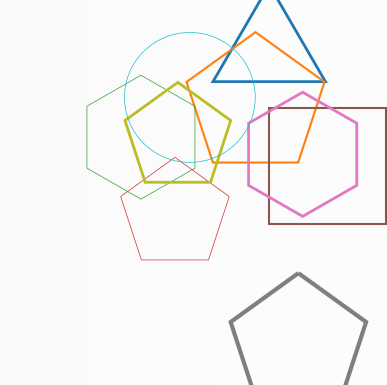[{"shape": "triangle", "thickness": 2, "radius": 0.84, "center": [0.695, 0.872]}, {"shape": "pentagon", "thickness": 1.5, "radius": 0.94, "center": [0.659, 0.729]}, {"shape": "hexagon", "thickness": 0.5, "radius": 0.8, "center": [0.364, 0.644]}, {"shape": "pentagon", "thickness": 0.5, "radius": 0.74, "center": [0.451, 0.444]}, {"shape": "square", "thickness": 1.5, "radius": 0.75, "center": [0.846, 0.568]}, {"shape": "hexagon", "thickness": 2, "radius": 0.81, "center": [0.781, 0.599]}, {"shape": "pentagon", "thickness": 3, "radius": 0.92, "center": [0.77, 0.107]}, {"shape": "pentagon", "thickness": 2, "radius": 0.72, "center": [0.459, 0.643]}, {"shape": "circle", "thickness": 0.5, "radius": 0.84, "center": [0.49, 0.747]}]